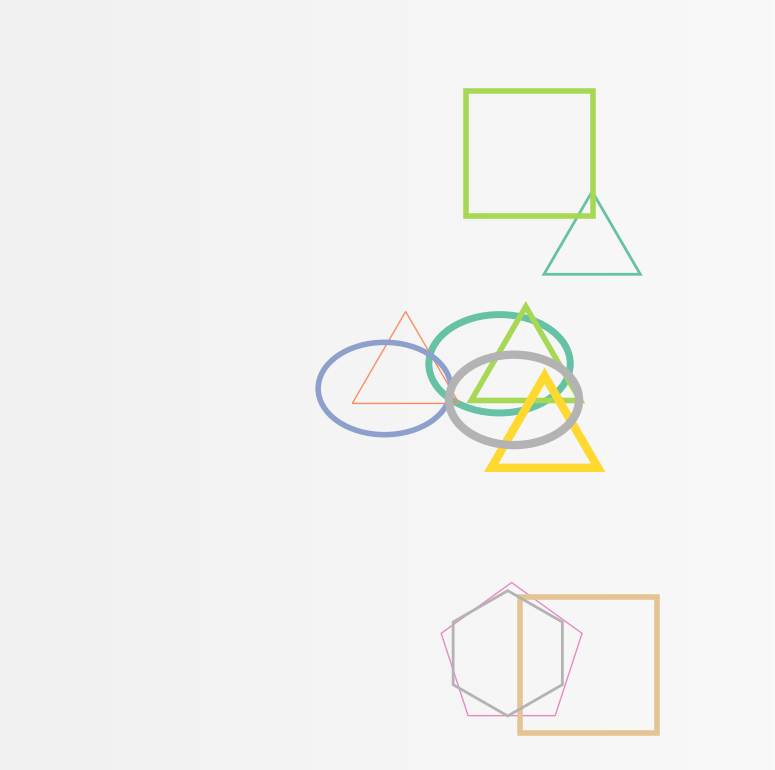[{"shape": "oval", "thickness": 2.5, "radius": 0.46, "center": [0.645, 0.528]}, {"shape": "triangle", "thickness": 1, "radius": 0.36, "center": [0.764, 0.68]}, {"shape": "triangle", "thickness": 0.5, "radius": 0.4, "center": [0.523, 0.516]}, {"shape": "oval", "thickness": 2, "radius": 0.43, "center": [0.496, 0.495]}, {"shape": "pentagon", "thickness": 0.5, "radius": 0.48, "center": [0.66, 0.148]}, {"shape": "square", "thickness": 2, "radius": 0.41, "center": [0.683, 0.801]}, {"shape": "triangle", "thickness": 2, "radius": 0.41, "center": [0.678, 0.521]}, {"shape": "triangle", "thickness": 3, "radius": 0.4, "center": [0.703, 0.432]}, {"shape": "square", "thickness": 2, "radius": 0.44, "center": [0.759, 0.136]}, {"shape": "oval", "thickness": 3, "radius": 0.42, "center": [0.663, 0.481]}, {"shape": "hexagon", "thickness": 1, "radius": 0.41, "center": [0.655, 0.152]}]